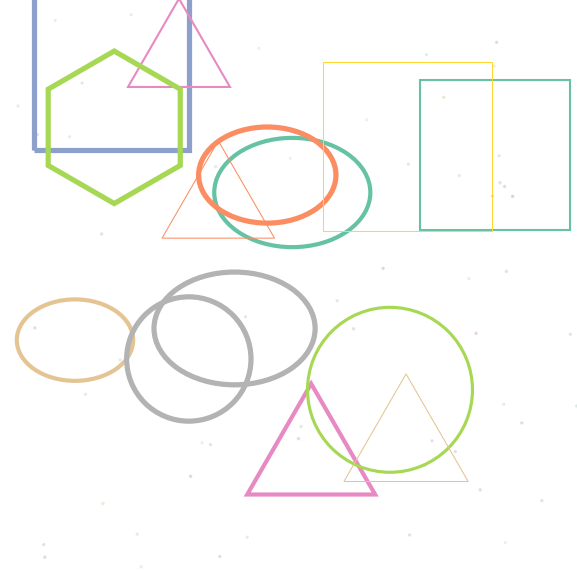[{"shape": "oval", "thickness": 2, "radius": 0.68, "center": [0.506, 0.666]}, {"shape": "square", "thickness": 1, "radius": 0.65, "center": [0.857, 0.731]}, {"shape": "oval", "thickness": 2.5, "radius": 0.59, "center": [0.463, 0.696]}, {"shape": "triangle", "thickness": 0.5, "radius": 0.56, "center": [0.378, 0.643]}, {"shape": "square", "thickness": 2.5, "radius": 0.67, "center": [0.193, 0.872]}, {"shape": "triangle", "thickness": 2, "radius": 0.64, "center": [0.539, 0.207]}, {"shape": "triangle", "thickness": 1, "radius": 0.51, "center": [0.31, 0.9]}, {"shape": "circle", "thickness": 1.5, "radius": 0.71, "center": [0.675, 0.324]}, {"shape": "hexagon", "thickness": 2.5, "radius": 0.66, "center": [0.198, 0.779]}, {"shape": "square", "thickness": 0.5, "radius": 0.73, "center": [0.706, 0.746]}, {"shape": "oval", "thickness": 2, "radius": 0.5, "center": [0.13, 0.41]}, {"shape": "triangle", "thickness": 0.5, "radius": 0.62, "center": [0.703, 0.227]}, {"shape": "circle", "thickness": 2.5, "radius": 0.54, "center": [0.327, 0.378]}, {"shape": "oval", "thickness": 2.5, "radius": 0.7, "center": [0.406, 0.43]}]